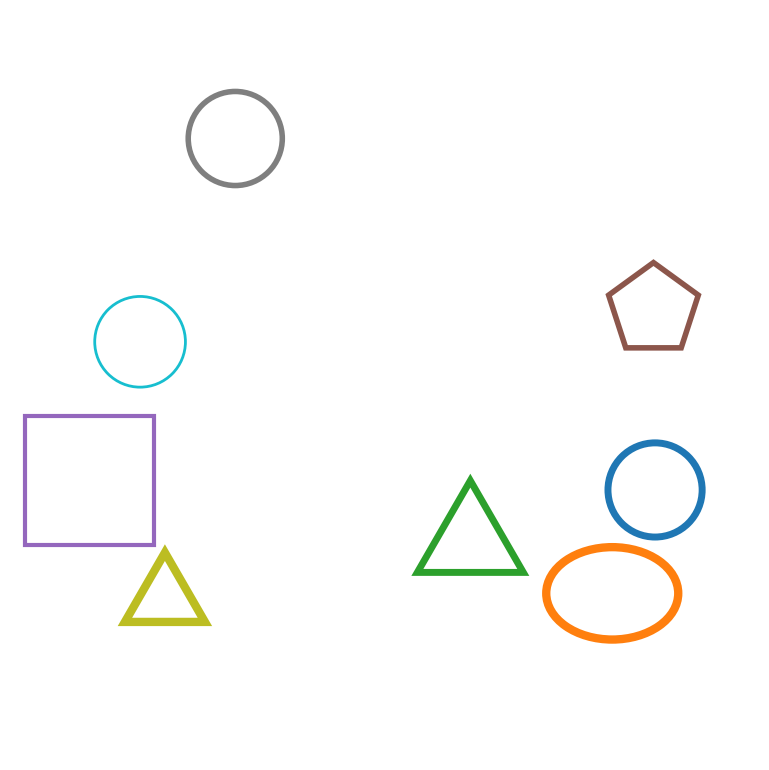[{"shape": "circle", "thickness": 2.5, "radius": 0.31, "center": [0.851, 0.364]}, {"shape": "oval", "thickness": 3, "radius": 0.43, "center": [0.795, 0.229]}, {"shape": "triangle", "thickness": 2.5, "radius": 0.4, "center": [0.611, 0.296]}, {"shape": "square", "thickness": 1.5, "radius": 0.42, "center": [0.116, 0.376]}, {"shape": "pentagon", "thickness": 2, "radius": 0.31, "center": [0.849, 0.598]}, {"shape": "circle", "thickness": 2, "radius": 0.31, "center": [0.306, 0.82]}, {"shape": "triangle", "thickness": 3, "radius": 0.3, "center": [0.214, 0.222]}, {"shape": "circle", "thickness": 1, "radius": 0.29, "center": [0.182, 0.556]}]